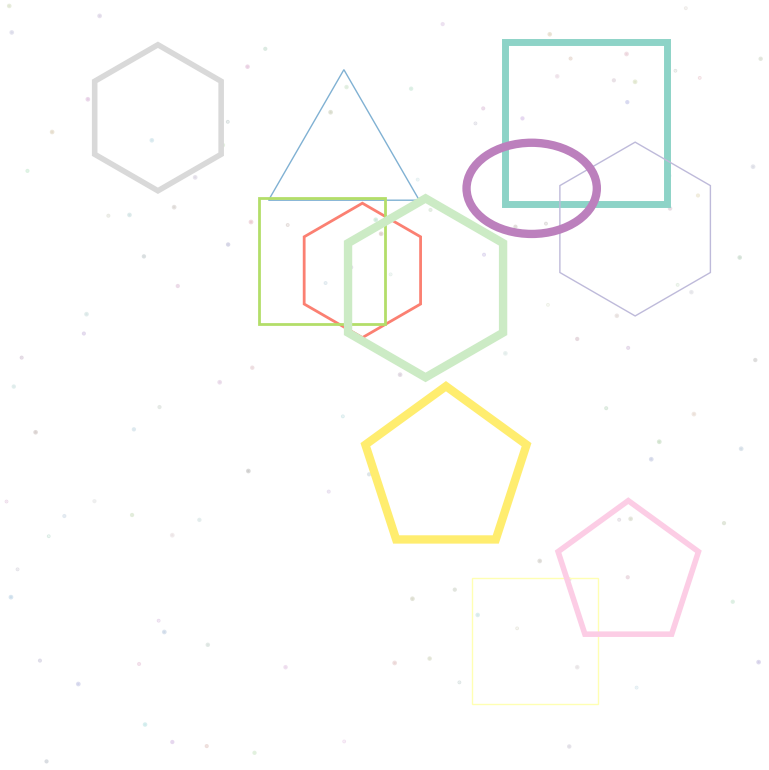[{"shape": "square", "thickness": 2.5, "radius": 0.53, "center": [0.761, 0.841]}, {"shape": "square", "thickness": 0.5, "radius": 0.41, "center": [0.695, 0.168]}, {"shape": "hexagon", "thickness": 0.5, "radius": 0.56, "center": [0.825, 0.703]}, {"shape": "hexagon", "thickness": 1, "radius": 0.44, "center": [0.471, 0.649]}, {"shape": "triangle", "thickness": 0.5, "radius": 0.57, "center": [0.447, 0.796]}, {"shape": "square", "thickness": 1, "radius": 0.41, "center": [0.419, 0.661]}, {"shape": "pentagon", "thickness": 2, "radius": 0.48, "center": [0.816, 0.254]}, {"shape": "hexagon", "thickness": 2, "radius": 0.47, "center": [0.205, 0.847]}, {"shape": "oval", "thickness": 3, "radius": 0.42, "center": [0.691, 0.755]}, {"shape": "hexagon", "thickness": 3, "radius": 0.58, "center": [0.553, 0.626]}, {"shape": "pentagon", "thickness": 3, "radius": 0.55, "center": [0.579, 0.388]}]